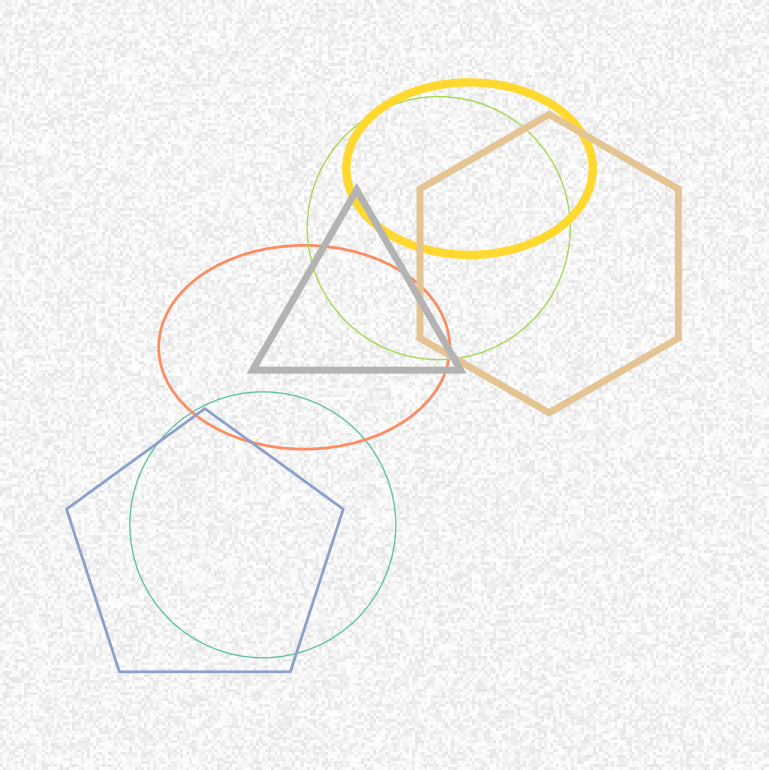[{"shape": "circle", "thickness": 0.5, "radius": 0.86, "center": [0.341, 0.318]}, {"shape": "oval", "thickness": 1, "radius": 0.95, "center": [0.395, 0.549]}, {"shape": "pentagon", "thickness": 1, "radius": 0.94, "center": [0.266, 0.28]}, {"shape": "circle", "thickness": 0.5, "radius": 0.85, "center": [0.57, 0.704]}, {"shape": "oval", "thickness": 3, "radius": 0.8, "center": [0.61, 0.781]}, {"shape": "hexagon", "thickness": 2.5, "radius": 0.97, "center": [0.713, 0.658]}, {"shape": "triangle", "thickness": 2.5, "radius": 0.78, "center": [0.463, 0.597]}]